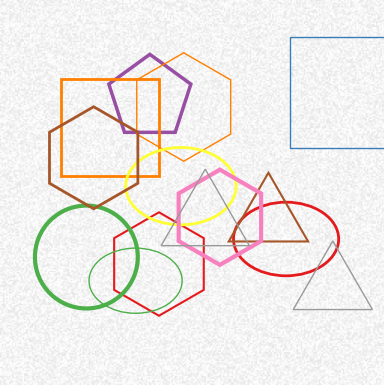[{"shape": "oval", "thickness": 2, "radius": 0.68, "center": [0.743, 0.379]}, {"shape": "hexagon", "thickness": 1.5, "radius": 0.67, "center": [0.413, 0.314]}, {"shape": "square", "thickness": 1, "radius": 0.72, "center": [0.898, 0.76]}, {"shape": "circle", "thickness": 3, "radius": 0.67, "center": [0.224, 0.332]}, {"shape": "oval", "thickness": 1, "radius": 0.6, "center": [0.352, 0.271]}, {"shape": "pentagon", "thickness": 2.5, "radius": 0.56, "center": [0.389, 0.747]}, {"shape": "square", "thickness": 2, "radius": 0.64, "center": [0.287, 0.669]}, {"shape": "hexagon", "thickness": 1, "radius": 0.7, "center": [0.477, 0.722]}, {"shape": "oval", "thickness": 2, "radius": 0.72, "center": [0.47, 0.516]}, {"shape": "triangle", "thickness": 1.5, "radius": 0.59, "center": [0.697, 0.432]}, {"shape": "hexagon", "thickness": 2, "radius": 0.66, "center": [0.243, 0.59]}, {"shape": "hexagon", "thickness": 3, "radius": 0.62, "center": [0.571, 0.436]}, {"shape": "triangle", "thickness": 1, "radius": 0.66, "center": [0.533, 0.428]}, {"shape": "triangle", "thickness": 1, "radius": 0.59, "center": [0.865, 0.255]}]